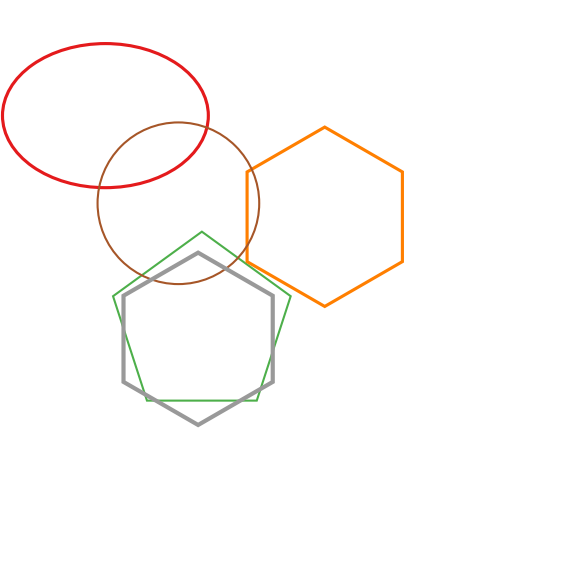[{"shape": "oval", "thickness": 1.5, "radius": 0.89, "center": [0.183, 0.799]}, {"shape": "pentagon", "thickness": 1, "radius": 0.81, "center": [0.35, 0.436]}, {"shape": "hexagon", "thickness": 1.5, "radius": 0.78, "center": [0.562, 0.624]}, {"shape": "circle", "thickness": 1, "radius": 0.7, "center": [0.309, 0.647]}, {"shape": "hexagon", "thickness": 2, "radius": 0.75, "center": [0.343, 0.412]}]